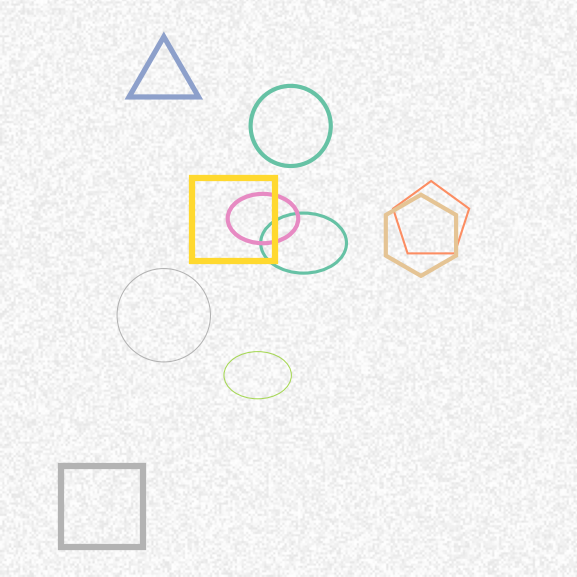[{"shape": "oval", "thickness": 1.5, "radius": 0.37, "center": [0.526, 0.578]}, {"shape": "circle", "thickness": 2, "radius": 0.35, "center": [0.503, 0.781]}, {"shape": "pentagon", "thickness": 1, "radius": 0.35, "center": [0.747, 0.616]}, {"shape": "triangle", "thickness": 2.5, "radius": 0.35, "center": [0.284, 0.866]}, {"shape": "oval", "thickness": 2, "radius": 0.31, "center": [0.455, 0.621]}, {"shape": "oval", "thickness": 0.5, "radius": 0.29, "center": [0.446, 0.349]}, {"shape": "square", "thickness": 3, "radius": 0.36, "center": [0.405, 0.619]}, {"shape": "hexagon", "thickness": 2, "radius": 0.35, "center": [0.729, 0.592]}, {"shape": "circle", "thickness": 0.5, "radius": 0.4, "center": [0.284, 0.453]}, {"shape": "square", "thickness": 3, "radius": 0.35, "center": [0.177, 0.122]}]